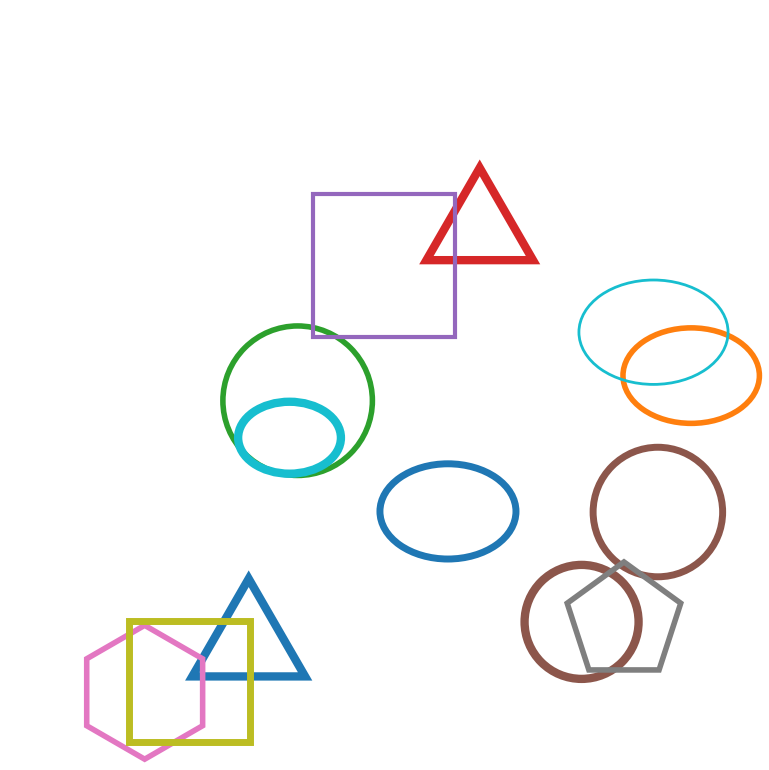[{"shape": "triangle", "thickness": 3, "radius": 0.42, "center": [0.323, 0.164]}, {"shape": "oval", "thickness": 2.5, "radius": 0.44, "center": [0.582, 0.336]}, {"shape": "oval", "thickness": 2, "radius": 0.44, "center": [0.898, 0.512]}, {"shape": "circle", "thickness": 2, "radius": 0.49, "center": [0.387, 0.48]}, {"shape": "triangle", "thickness": 3, "radius": 0.4, "center": [0.623, 0.702]}, {"shape": "square", "thickness": 1.5, "radius": 0.46, "center": [0.499, 0.655]}, {"shape": "circle", "thickness": 3, "radius": 0.37, "center": [0.755, 0.192]}, {"shape": "circle", "thickness": 2.5, "radius": 0.42, "center": [0.854, 0.335]}, {"shape": "hexagon", "thickness": 2, "radius": 0.43, "center": [0.188, 0.101]}, {"shape": "pentagon", "thickness": 2, "radius": 0.39, "center": [0.81, 0.193]}, {"shape": "square", "thickness": 2.5, "radius": 0.39, "center": [0.246, 0.115]}, {"shape": "oval", "thickness": 3, "radius": 0.33, "center": [0.376, 0.432]}, {"shape": "oval", "thickness": 1, "radius": 0.48, "center": [0.849, 0.569]}]